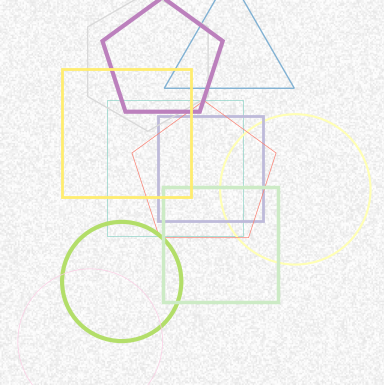[{"shape": "square", "thickness": 0.5, "radius": 0.88, "center": [0.455, 0.564]}, {"shape": "circle", "thickness": 1.5, "radius": 0.98, "center": [0.767, 0.508]}, {"shape": "square", "thickness": 2, "radius": 0.68, "center": [0.547, 0.563]}, {"shape": "pentagon", "thickness": 0.5, "radius": 0.98, "center": [0.53, 0.542]}, {"shape": "triangle", "thickness": 1, "radius": 0.98, "center": [0.596, 0.868]}, {"shape": "circle", "thickness": 3, "radius": 0.77, "center": [0.316, 0.269]}, {"shape": "circle", "thickness": 0.5, "radius": 0.94, "center": [0.234, 0.114]}, {"shape": "hexagon", "thickness": 1, "radius": 0.9, "center": [0.384, 0.84]}, {"shape": "pentagon", "thickness": 3, "radius": 0.82, "center": [0.422, 0.843]}, {"shape": "square", "thickness": 2.5, "radius": 0.75, "center": [0.573, 0.366]}, {"shape": "square", "thickness": 2, "radius": 0.84, "center": [0.329, 0.655]}]